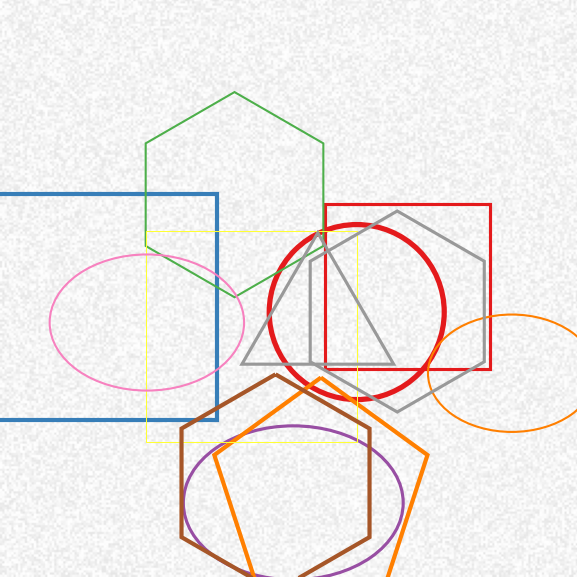[{"shape": "square", "thickness": 1.5, "radius": 0.72, "center": [0.705, 0.503]}, {"shape": "circle", "thickness": 2.5, "radius": 0.76, "center": [0.618, 0.459]}, {"shape": "square", "thickness": 2, "radius": 0.98, "center": [0.18, 0.467]}, {"shape": "hexagon", "thickness": 1, "radius": 0.89, "center": [0.406, 0.662]}, {"shape": "oval", "thickness": 1.5, "radius": 0.95, "center": [0.508, 0.128]}, {"shape": "oval", "thickness": 1, "radius": 0.73, "center": [0.886, 0.353]}, {"shape": "pentagon", "thickness": 2, "radius": 0.97, "center": [0.556, 0.151]}, {"shape": "square", "thickness": 0.5, "radius": 0.91, "center": [0.436, 0.416]}, {"shape": "hexagon", "thickness": 2, "radius": 0.94, "center": [0.477, 0.163]}, {"shape": "oval", "thickness": 1, "radius": 0.84, "center": [0.254, 0.441]}, {"shape": "triangle", "thickness": 1.5, "radius": 0.76, "center": [0.55, 0.444]}, {"shape": "hexagon", "thickness": 1.5, "radius": 0.87, "center": [0.688, 0.46]}]